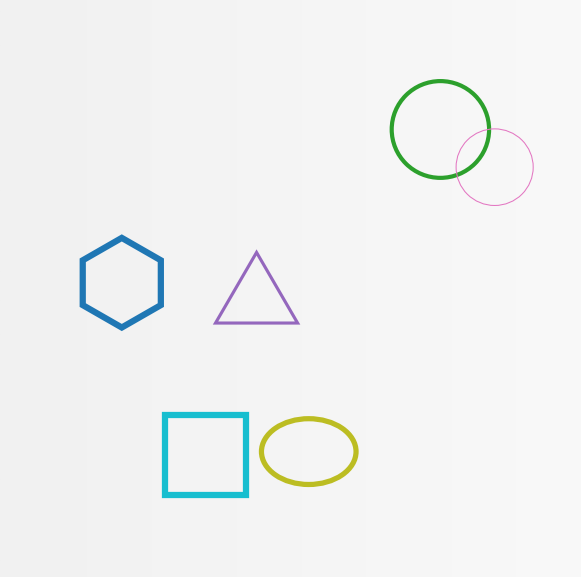[{"shape": "hexagon", "thickness": 3, "radius": 0.39, "center": [0.21, 0.51]}, {"shape": "circle", "thickness": 2, "radius": 0.42, "center": [0.758, 0.775]}, {"shape": "triangle", "thickness": 1.5, "radius": 0.41, "center": [0.441, 0.481]}, {"shape": "circle", "thickness": 0.5, "radius": 0.33, "center": [0.851, 0.71]}, {"shape": "oval", "thickness": 2.5, "radius": 0.41, "center": [0.531, 0.217]}, {"shape": "square", "thickness": 3, "radius": 0.35, "center": [0.354, 0.211]}]